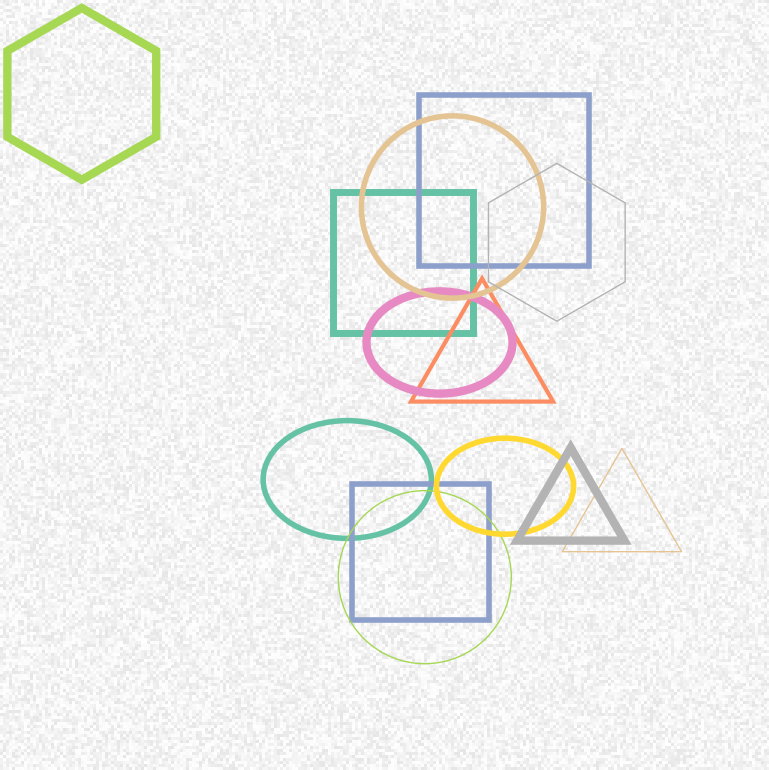[{"shape": "oval", "thickness": 2, "radius": 0.55, "center": [0.451, 0.377]}, {"shape": "square", "thickness": 2.5, "radius": 0.46, "center": [0.523, 0.659]}, {"shape": "triangle", "thickness": 1.5, "radius": 0.53, "center": [0.626, 0.532]}, {"shape": "square", "thickness": 2, "radius": 0.44, "center": [0.546, 0.283]}, {"shape": "square", "thickness": 2, "radius": 0.55, "center": [0.655, 0.766]}, {"shape": "oval", "thickness": 3, "radius": 0.47, "center": [0.571, 0.555]}, {"shape": "circle", "thickness": 0.5, "radius": 0.56, "center": [0.552, 0.25]}, {"shape": "hexagon", "thickness": 3, "radius": 0.56, "center": [0.106, 0.878]}, {"shape": "oval", "thickness": 2, "radius": 0.45, "center": [0.656, 0.369]}, {"shape": "triangle", "thickness": 0.5, "radius": 0.45, "center": [0.808, 0.328]}, {"shape": "circle", "thickness": 2, "radius": 0.59, "center": [0.588, 0.731]}, {"shape": "triangle", "thickness": 3, "radius": 0.4, "center": [0.741, 0.338]}, {"shape": "hexagon", "thickness": 0.5, "radius": 0.51, "center": [0.723, 0.685]}]